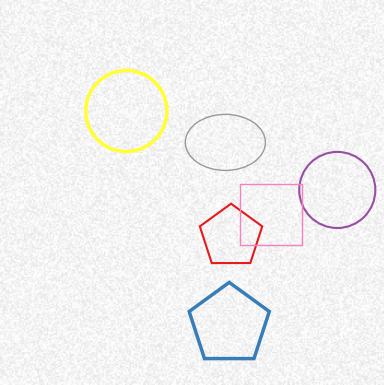[{"shape": "pentagon", "thickness": 1.5, "radius": 0.43, "center": [0.6, 0.386]}, {"shape": "pentagon", "thickness": 2.5, "radius": 0.55, "center": [0.595, 0.157]}, {"shape": "circle", "thickness": 1.5, "radius": 0.49, "center": [0.876, 0.507]}, {"shape": "circle", "thickness": 2.5, "radius": 0.53, "center": [0.328, 0.712]}, {"shape": "square", "thickness": 1, "radius": 0.4, "center": [0.703, 0.443]}, {"shape": "oval", "thickness": 1, "radius": 0.52, "center": [0.585, 0.63]}]